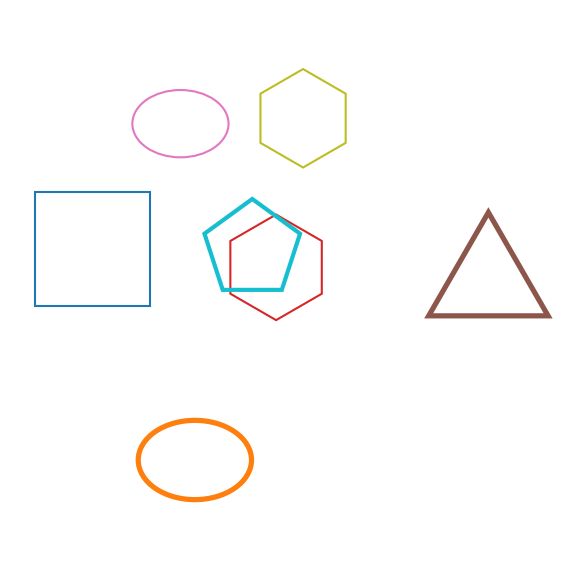[{"shape": "square", "thickness": 1, "radius": 0.5, "center": [0.16, 0.568]}, {"shape": "oval", "thickness": 2.5, "radius": 0.49, "center": [0.337, 0.203]}, {"shape": "hexagon", "thickness": 1, "radius": 0.46, "center": [0.478, 0.536]}, {"shape": "triangle", "thickness": 2.5, "radius": 0.6, "center": [0.846, 0.512]}, {"shape": "oval", "thickness": 1, "radius": 0.42, "center": [0.312, 0.785]}, {"shape": "hexagon", "thickness": 1, "radius": 0.43, "center": [0.525, 0.794]}, {"shape": "pentagon", "thickness": 2, "radius": 0.44, "center": [0.437, 0.568]}]